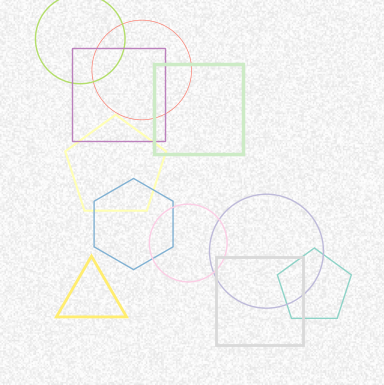[{"shape": "pentagon", "thickness": 1, "radius": 0.51, "center": [0.816, 0.255]}, {"shape": "pentagon", "thickness": 1.5, "radius": 0.69, "center": [0.3, 0.564]}, {"shape": "circle", "thickness": 1, "radius": 0.74, "center": [0.692, 0.348]}, {"shape": "circle", "thickness": 0.5, "radius": 0.65, "center": [0.368, 0.818]}, {"shape": "hexagon", "thickness": 1, "radius": 0.59, "center": [0.347, 0.418]}, {"shape": "circle", "thickness": 1, "radius": 0.58, "center": [0.208, 0.899]}, {"shape": "circle", "thickness": 1, "radius": 0.5, "center": [0.489, 0.369]}, {"shape": "square", "thickness": 2, "radius": 0.57, "center": [0.674, 0.218]}, {"shape": "square", "thickness": 1, "radius": 0.6, "center": [0.308, 0.754]}, {"shape": "square", "thickness": 2.5, "radius": 0.58, "center": [0.516, 0.717]}, {"shape": "triangle", "thickness": 2, "radius": 0.53, "center": [0.238, 0.229]}]